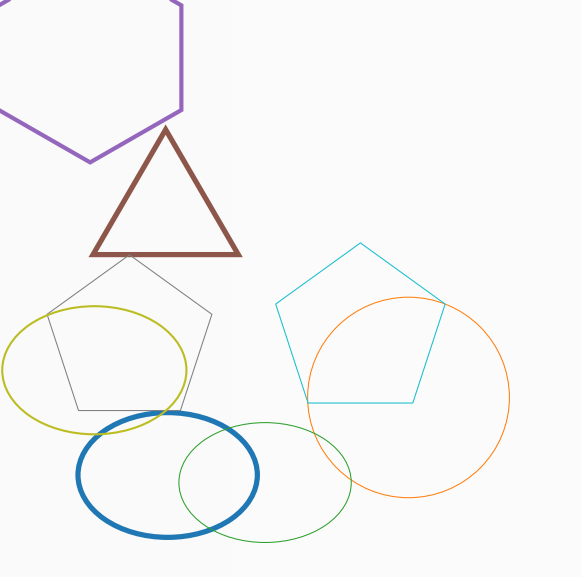[{"shape": "oval", "thickness": 2.5, "radius": 0.77, "center": [0.288, 0.177]}, {"shape": "circle", "thickness": 0.5, "radius": 0.87, "center": [0.703, 0.311]}, {"shape": "oval", "thickness": 0.5, "radius": 0.74, "center": [0.456, 0.164]}, {"shape": "hexagon", "thickness": 2, "radius": 0.91, "center": [0.155, 0.899]}, {"shape": "triangle", "thickness": 2.5, "radius": 0.72, "center": [0.285, 0.63]}, {"shape": "pentagon", "thickness": 0.5, "radius": 0.75, "center": [0.223, 0.409]}, {"shape": "oval", "thickness": 1, "radius": 0.79, "center": [0.162, 0.358]}, {"shape": "pentagon", "thickness": 0.5, "radius": 0.77, "center": [0.62, 0.425]}]